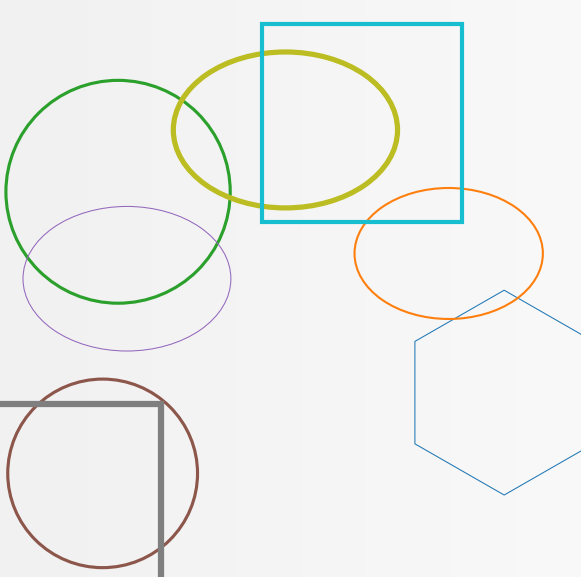[{"shape": "hexagon", "thickness": 0.5, "radius": 0.89, "center": [0.867, 0.319]}, {"shape": "oval", "thickness": 1, "radius": 0.81, "center": [0.772, 0.56]}, {"shape": "circle", "thickness": 1.5, "radius": 0.96, "center": [0.203, 0.667]}, {"shape": "oval", "thickness": 0.5, "radius": 0.89, "center": [0.218, 0.516]}, {"shape": "circle", "thickness": 1.5, "radius": 0.82, "center": [0.177, 0.179]}, {"shape": "square", "thickness": 3, "radius": 0.88, "center": [0.1, 0.122]}, {"shape": "oval", "thickness": 2.5, "radius": 0.96, "center": [0.491, 0.774]}, {"shape": "square", "thickness": 2, "radius": 0.86, "center": [0.623, 0.787]}]